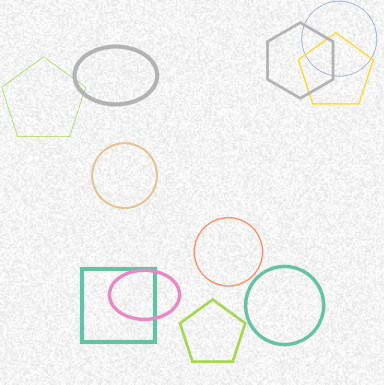[{"shape": "square", "thickness": 3, "radius": 0.48, "center": [0.307, 0.207]}, {"shape": "circle", "thickness": 2.5, "radius": 0.51, "center": [0.739, 0.207]}, {"shape": "circle", "thickness": 1, "radius": 0.44, "center": [0.593, 0.346]}, {"shape": "circle", "thickness": 0.5, "radius": 0.49, "center": [0.881, 0.9]}, {"shape": "oval", "thickness": 2.5, "radius": 0.46, "center": [0.375, 0.234]}, {"shape": "pentagon", "thickness": 0.5, "radius": 0.57, "center": [0.113, 0.738]}, {"shape": "pentagon", "thickness": 2, "radius": 0.45, "center": [0.552, 0.133]}, {"shape": "pentagon", "thickness": 1, "radius": 0.51, "center": [0.872, 0.813]}, {"shape": "circle", "thickness": 1.5, "radius": 0.42, "center": [0.323, 0.544]}, {"shape": "oval", "thickness": 3, "radius": 0.54, "center": [0.301, 0.804]}, {"shape": "hexagon", "thickness": 2, "radius": 0.49, "center": [0.78, 0.843]}]